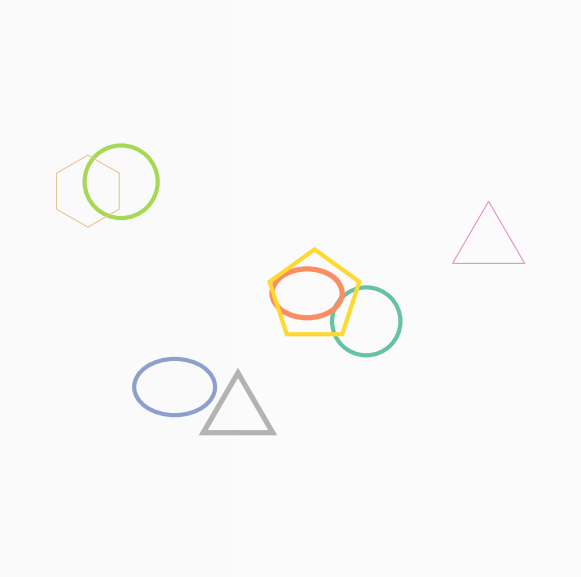[{"shape": "circle", "thickness": 2, "radius": 0.29, "center": [0.63, 0.443]}, {"shape": "oval", "thickness": 2.5, "radius": 0.3, "center": [0.528, 0.491]}, {"shape": "oval", "thickness": 2, "radius": 0.35, "center": [0.3, 0.329]}, {"shape": "triangle", "thickness": 0.5, "radius": 0.36, "center": [0.841, 0.579]}, {"shape": "circle", "thickness": 2, "radius": 0.31, "center": [0.208, 0.684]}, {"shape": "pentagon", "thickness": 2, "radius": 0.41, "center": [0.541, 0.486]}, {"shape": "hexagon", "thickness": 0.5, "radius": 0.31, "center": [0.151, 0.668]}, {"shape": "triangle", "thickness": 2.5, "radius": 0.35, "center": [0.409, 0.284]}]